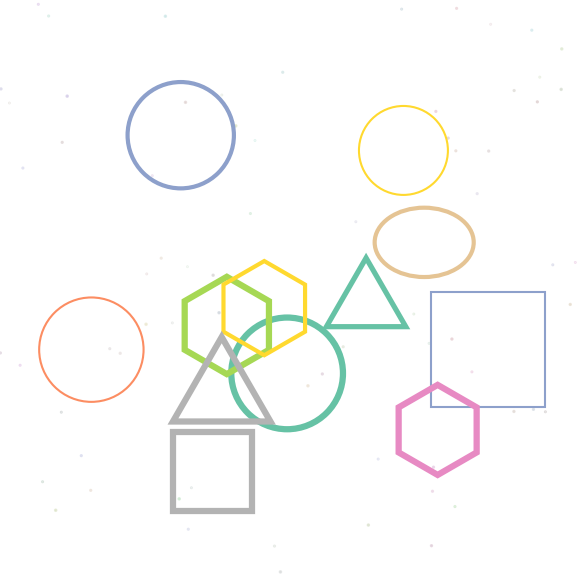[{"shape": "triangle", "thickness": 2.5, "radius": 0.4, "center": [0.634, 0.473]}, {"shape": "circle", "thickness": 3, "radius": 0.48, "center": [0.497, 0.353]}, {"shape": "circle", "thickness": 1, "radius": 0.45, "center": [0.158, 0.394]}, {"shape": "circle", "thickness": 2, "radius": 0.46, "center": [0.313, 0.765]}, {"shape": "square", "thickness": 1, "radius": 0.5, "center": [0.845, 0.394]}, {"shape": "hexagon", "thickness": 3, "radius": 0.39, "center": [0.758, 0.255]}, {"shape": "hexagon", "thickness": 3, "radius": 0.42, "center": [0.393, 0.436]}, {"shape": "circle", "thickness": 1, "radius": 0.39, "center": [0.699, 0.739]}, {"shape": "hexagon", "thickness": 2, "radius": 0.41, "center": [0.458, 0.466]}, {"shape": "oval", "thickness": 2, "radius": 0.43, "center": [0.735, 0.579]}, {"shape": "triangle", "thickness": 3, "radius": 0.49, "center": [0.384, 0.318]}, {"shape": "square", "thickness": 3, "radius": 0.34, "center": [0.368, 0.182]}]